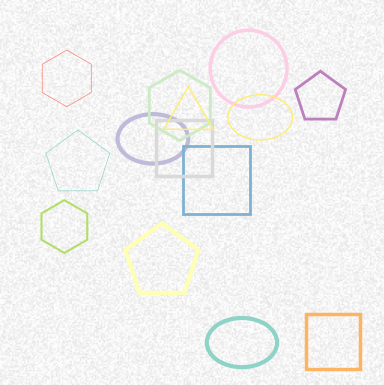[{"shape": "pentagon", "thickness": 0.5, "radius": 0.44, "center": [0.202, 0.575]}, {"shape": "oval", "thickness": 3, "radius": 0.46, "center": [0.628, 0.11]}, {"shape": "pentagon", "thickness": 3, "radius": 0.5, "center": [0.42, 0.32]}, {"shape": "oval", "thickness": 3, "radius": 0.46, "center": [0.397, 0.639]}, {"shape": "hexagon", "thickness": 0.5, "radius": 0.37, "center": [0.173, 0.796]}, {"shape": "square", "thickness": 2, "radius": 0.44, "center": [0.563, 0.532]}, {"shape": "square", "thickness": 2.5, "radius": 0.35, "center": [0.865, 0.113]}, {"shape": "hexagon", "thickness": 1.5, "radius": 0.34, "center": [0.167, 0.412]}, {"shape": "circle", "thickness": 2.5, "radius": 0.5, "center": [0.646, 0.822]}, {"shape": "square", "thickness": 2.5, "radius": 0.36, "center": [0.478, 0.616]}, {"shape": "pentagon", "thickness": 2, "radius": 0.34, "center": [0.832, 0.746]}, {"shape": "hexagon", "thickness": 2, "radius": 0.46, "center": [0.467, 0.726]}, {"shape": "oval", "thickness": 1, "radius": 0.42, "center": [0.676, 0.695]}, {"shape": "triangle", "thickness": 1, "radius": 0.37, "center": [0.489, 0.701]}]